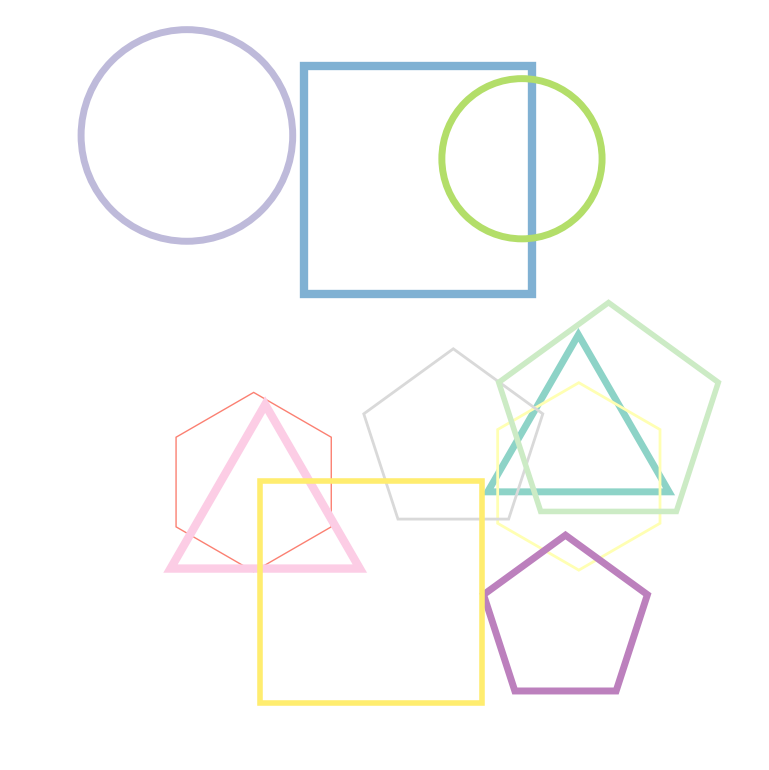[{"shape": "triangle", "thickness": 2.5, "radius": 0.68, "center": [0.751, 0.429]}, {"shape": "hexagon", "thickness": 1, "radius": 0.61, "center": [0.752, 0.381]}, {"shape": "circle", "thickness": 2.5, "radius": 0.69, "center": [0.243, 0.824]}, {"shape": "hexagon", "thickness": 0.5, "radius": 0.58, "center": [0.329, 0.374]}, {"shape": "square", "thickness": 3, "radius": 0.74, "center": [0.543, 0.766]}, {"shape": "circle", "thickness": 2.5, "radius": 0.52, "center": [0.678, 0.794]}, {"shape": "triangle", "thickness": 3, "radius": 0.71, "center": [0.344, 0.333]}, {"shape": "pentagon", "thickness": 1, "radius": 0.61, "center": [0.589, 0.425]}, {"shape": "pentagon", "thickness": 2.5, "radius": 0.56, "center": [0.734, 0.193]}, {"shape": "pentagon", "thickness": 2, "radius": 0.75, "center": [0.79, 0.457]}, {"shape": "square", "thickness": 2, "radius": 0.72, "center": [0.482, 0.231]}]